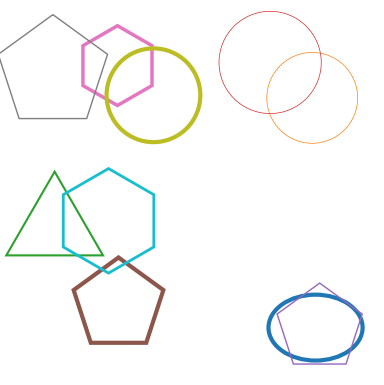[{"shape": "oval", "thickness": 3, "radius": 0.61, "center": [0.82, 0.149]}, {"shape": "circle", "thickness": 0.5, "radius": 0.59, "center": [0.811, 0.746]}, {"shape": "triangle", "thickness": 1.5, "radius": 0.72, "center": [0.142, 0.409]}, {"shape": "circle", "thickness": 0.5, "radius": 0.66, "center": [0.702, 0.838]}, {"shape": "pentagon", "thickness": 1, "radius": 0.58, "center": [0.83, 0.148]}, {"shape": "pentagon", "thickness": 3, "radius": 0.61, "center": [0.308, 0.209]}, {"shape": "hexagon", "thickness": 2.5, "radius": 0.52, "center": [0.305, 0.83]}, {"shape": "pentagon", "thickness": 1, "radius": 0.75, "center": [0.137, 0.813]}, {"shape": "circle", "thickness": 3, "radius": 0.61, "center": [0.399, 0.753]}, {"shape": "hexagon", "thickness": 2, "radius": 0.68, "center": [0.282, 0.426]}]